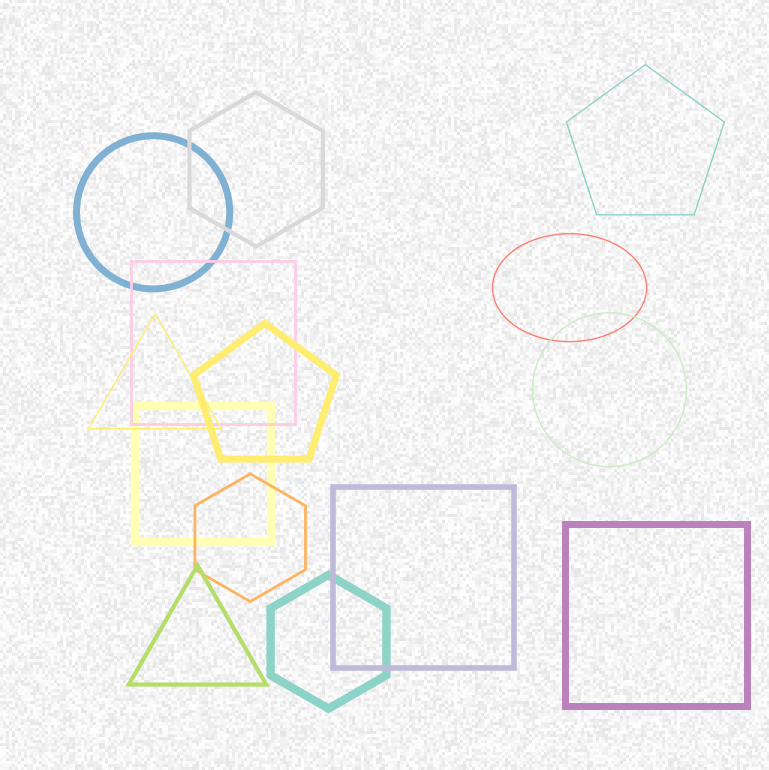[{"shape": "hexagon", "thickness": 3, "radius": 0.43, "center": [0.427, 0.167]}, {"shape": "pentagon", "thickness": 0.5, "radius": 0.54, "center": [0.838, 0.808]}, {"shape": "square", "thickness": 3, "radius": 0.44, "center": [0.263, 0.384]}, {"shape": "square", "thickness": 2, "radius": 0.59, "center": [0.551, 0.25]}, {"shape": "oval", "thickness": 0.5, "radius": 0.5, "center": [0.74, 0.626]}, {"shape": "circle", "thickness": 2.5, "radius": 0.5, "center": [0.199, 0.724]}, {"shape": "hexagon", "thickness": 1, "radius": 0.41, "center": [0.325, 0.302]}, {"shape": "triangle", "thickness": 1.5, "radius": 0.52, "center": [0.257, 0.163]}, {"shape": "square", "thickness": 1, "radius": 0.53, "center": [0.277, 0.555]}, {"shape": "hexagon", "thickness": 1.5, "radius": 0.5, "center": [0.333, 0.78]}, {"shape": "square", "thickness": 2.5, "radius": 0.59, "center": [0.852, 0.202]}, {"shape": "circle", "thickness": 0.5, "radius": 0.5, "center": [0.791, 0.494]}, {"shape": "pentagon", "thickness": 2.5, "radius": 0.49, "center": [0.344, 0.483]}, {"shape": "triangle", "thickness": 0.5, "radius": 0.5, "center": [0.201, 0.493]}]